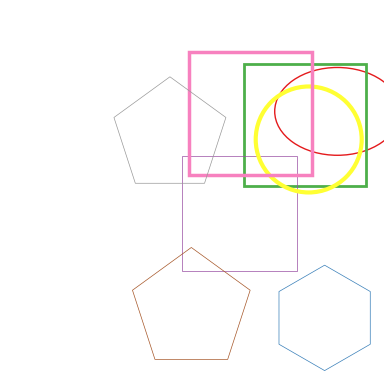[{"shape": "oval", "thickness": 1, "radius": 0.81, "center": [0.876, 0.711]}, {"shape": "hexagon", "thickness": 0.5, "radius": 0.68, "center": [0.843, 0.174]}, {"shape": "square", "thickness": 2, "radius": 0.79, "center": [0.793, 0.675]}, {"shape": "square", "thickness": 0.5, "radius": 0.75, "center": [0.621, 0.446]}, {"shape": "circle", "thickness": 3, "radius": 0.69, "center": [0.802, 0.638]}, {"shape": "pentagon", "thickness": 0.5, "radius": 0.8, "center": [0.497, 0.197]}, {"shape": "square", "thickness": 2.5, "radius": 0.8, "center": [0.65, 0.705]}, {"shape": "pentagon", "thickness": 0.5, "radius": 0.76, "center": [0.441, 0.648]}]